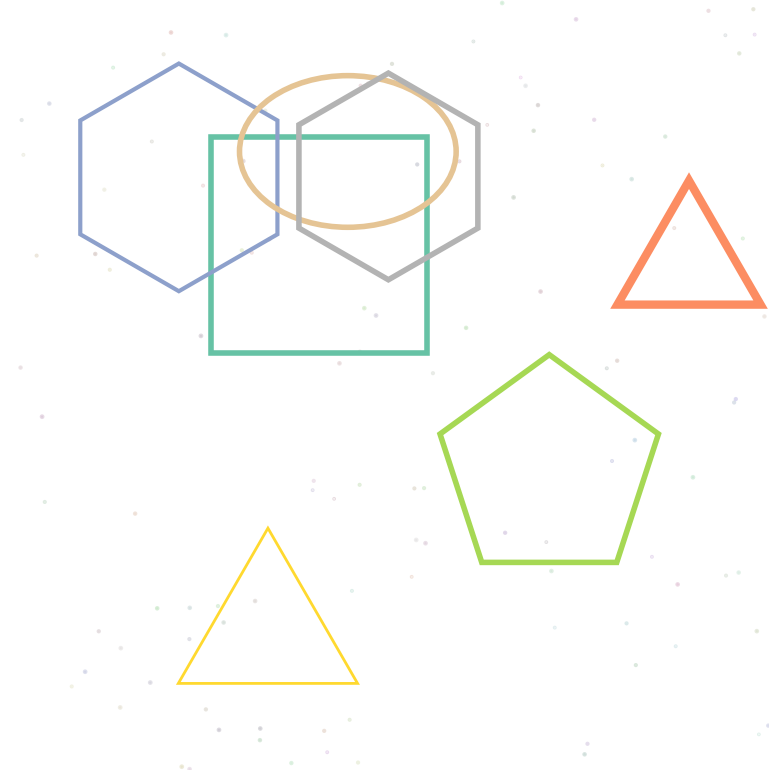[{"shape": "square", "thickness": 2, "radius": 0.7, "center": [0.414, 0.682]}, {"shape": "triangle", "thickness": 3, "radius": 0.54, "center": [0.895, 0.658]}, {"shape": "hexagon", "thickness": 1.5, "radius": 0.74, "center": [0.232, 0.77]}, {"shape": "pentagon", "thickness": 2, "radius": 0.75, "center": [0.713, 0.39]}, {"shape": "triangle", "thickness": 1, "radius": 0.67, "center": [0.348, 0.18]}, {"shape": "oval", "thickness": 2, "radius": 0.7, "center": [0.452, 0.803]}, {"shape": "hexagon", "thickness": 2, "radius": 0.67, "center": [0.504, 0.771]}]